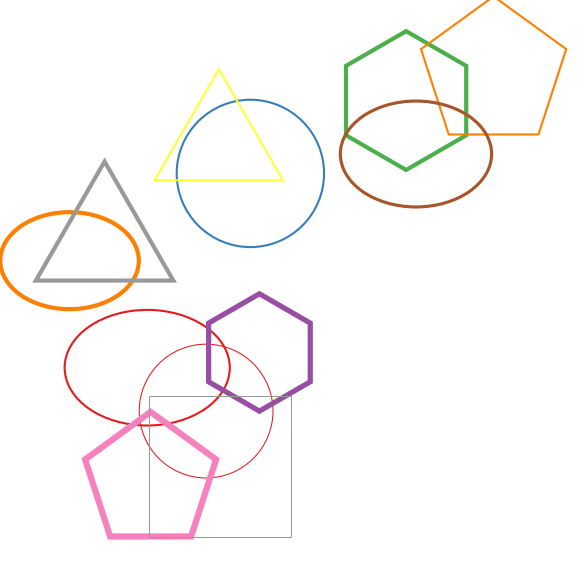[{"shape": "oval", "thickness": 1, "radius": 0.71, "center": [0.255, 0.362]}, {"shape": "circle", "thickness": 0.5, "radius": 0.58, "center": [0.357, 0.287]}, {"shape": "circle", "thickness": 1, "radius": 0.64, "center": [0.434, 0.699]}, {"shape": "hexagon", "thickness": 2, "radius": 0.6, "center": [0.703, 0.825]}, {"shape": "hexagon", "thickness": 2.5, "radius": 0.51, "center": [0.449, 0.389]}, {"shape": "pentagon", "thickness": 1, "radius": 0.66, "center": [0.855, 0.873]}, {"shape": "oval", "thickness": 2, "radius": 0.6, "center": [0.12, 0.548]}, {"shape": "triangle", "thickness": 1, "radius": 0.64, "center": [0.379, 0.751]}, {"shape": "oval", "thickness": 1.5, "radius": 0.65, "center": [0.72, 0.732]}, {"shape": "pentagon", "thickness": 3, "radius": 0.6, "center": [0.261, 0.167]}, {"shape": "triangle", "thickness": 2, "radius": 0.69, "center": [0.181, 0.582]}, {"shape": "square", "thickness": 0.5, "radius": 0.61, "center": [0.381, 0.192]}]